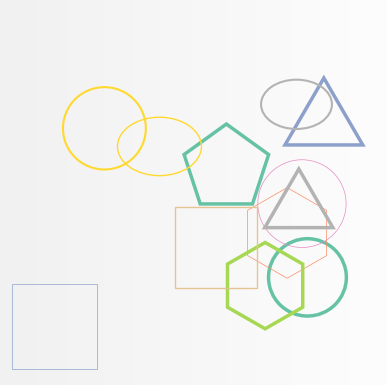[{"shape": "pentagon", "thickness": 2.5, "radius": 0.57, "center": [0.584, 0.563]}, {"shape": "circle", "thickness": 2.5, "radius": 0.5, "center": [0.793, 0.28]}, {"shape": "hexagon", "thickness": 0.5, "radius": 0.59, "center": [0.741, 0.395]}, {"shape": "square", "thickness": 0.5, "radius": 0.55, "center": [0.14, 0.152]}, {"shape": "triangle", "thickness": 2.5, "radius": 0.58, "center": [0.836, 0.681]}, {"shape": "circle", "thickness": 0.5, "radius": 0.57, "center": [0.779, 0.471]}, {"shape": "hexagon", "thickness": 2.5, "radius": 0.56, "center": [0.684, 0.258]}, {"shape": "oval", "thickness": 1, "radius": 0.54, "center": [0.412, 0.62]}, {"shape": "circle", "thickness": 1.5, "radius": 0.53, "center": [0.269, 0.667]}, {"shape": "square", "thickness": 1, "radius": 0.53, "center": [0.558, 0.358]}, {"shape": "triangle", "thickness": 2.5, "radius": 0.51, "center": [0.771, 0.459]}, {"shape": "oval", "thickness": 1.5, "radius": 0.46, "center": [0.765, 0.729]}]